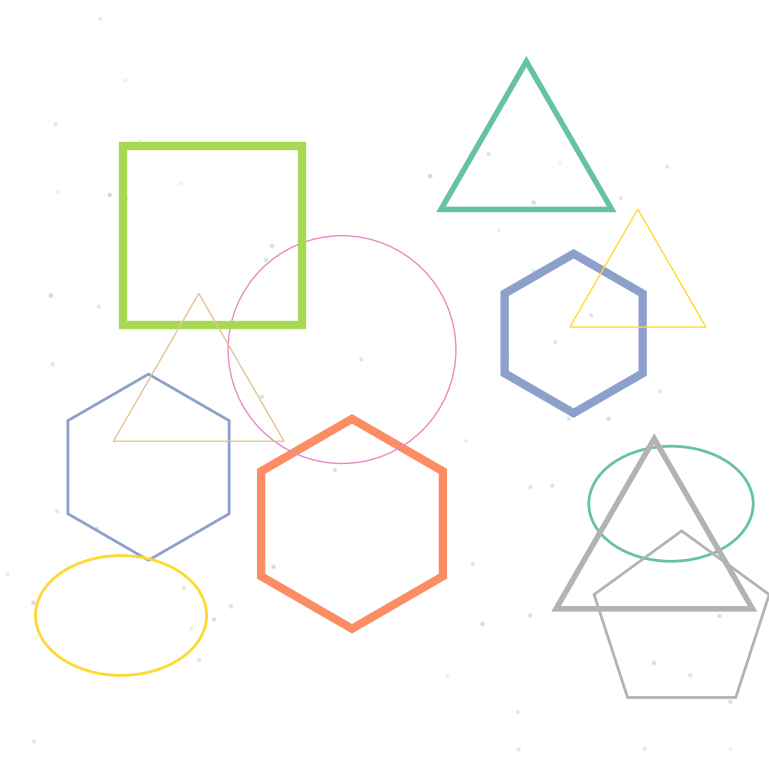[{"shape": "oval", "thickness": 1, "radius": 0.53, "center": [0.871, 0.346]}, {"shape": "triangle", "thickness": 2, "radius": 0.64, "center": [0.684, 0.792]}, {"shape": "hexagon", "thickness": 3, "radius": 0.68, "center": [0.457, 0.32]}, {"shape": "hexagon", "thickness": 1, "radius": 0.6, "center": [0.193, 0.393]}, {"shape": "hexagon", "thickness": 3, "radius": 0.52, "center": [0.745, 0.567]}, {"shape": "circle", "thickness": 0.5, "radius": 0.74, "center": [0.444, 0.546]}, {"shape": "square", "thickness": 3, "radius": 0.58, "center": [0.276, 0.694]}, {"shape": "triangle", "thickness": 0.5, "radius": 0.51, "center": [0.828, 0.626]}, {"shape": "oval", "thickness": 1, "radius": 0.56, "center": [0.157, 0.201]}, {"shape": "triangle", "thickness": 0.5, "radius": 0.64, "center": [0.258, 0.491]}, {"shape": "pentagon", "thickness": 1, "radius": 0.6, "center": [0.885, 0.191]}, {"shape": "triangle", "thickness": 2, "radius": 0.74, "center": [0.85, 0.283]}]